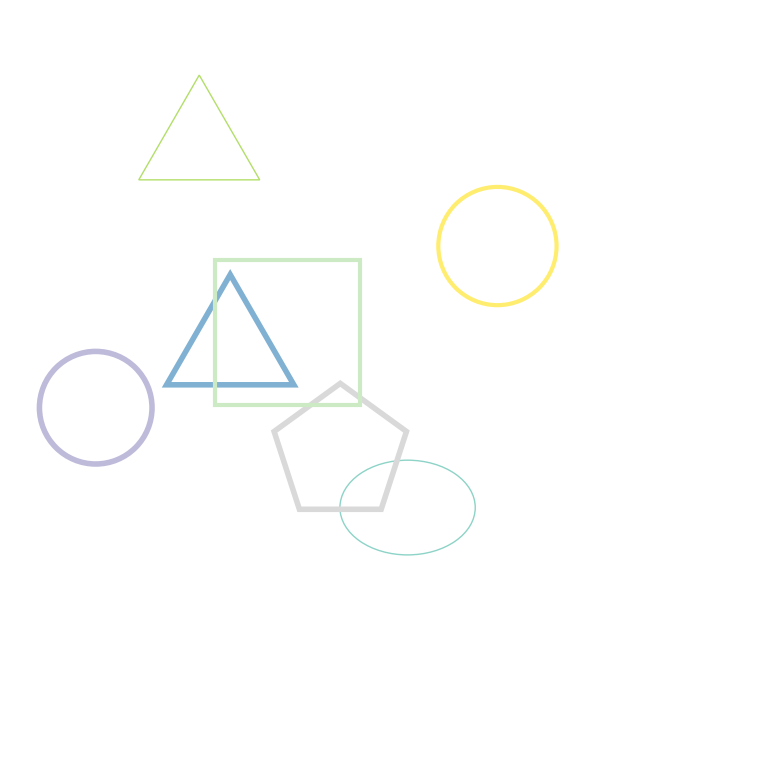[{"shape": "oval", "thickness": 0.5, "radius": 0.44, "center": [0.529, 0.341]}, {"shape": "circle", "thickness": 2, "radius": 0.37, "center": [0.124, 0.471]}, {"shape": "triangle", "thickness": 2, "radius": 0.48, "center": [0.299, 0.548]}, {"shape": "triangle", "thickness": 0.5, "radius": 0.45, "center": [0.259, 0.812]}, {"shape": "pentagon", "thickness": 2, "radius": 0.45, "center": [0.442, 0.412]}, {"shape": "square", "thickness": 1.5, "radius": 0.47, "center": [0.373, 0.568]}, {"shape": "circle", "thickness": 1.5, "radius": 0.38, "center": [0.646, 0.68]}]